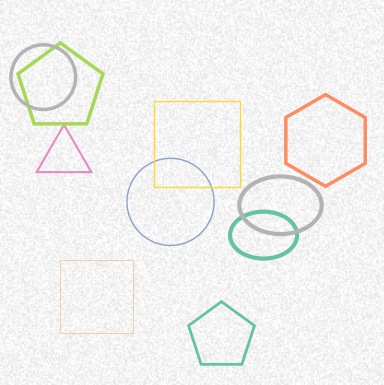[{"shape": "oval", "thickness": 3, "radius": 0.44, "center": [0.685, 0.389]}, {"shape": "pentagon", "thickness": 2, "radius": 0.45, "center": [0.575, 0.126]}, {"shape": "hexagon", "thickness": 2.5, "radius": 0.6, "center": [0.846, 0.635]}, {"shape": "circle", "thickness": 1, "radius": 0.57, "center": [0.443, 0.476]}, {"shape": "triangle", "thickness": 1.5, "radius": 0.41, "center": [0.166, 0.594]}, {"shape": "pentagon", "thickness": 2.5, "radius": 0.58, "center": [0.157, 0.772]}, {"shape": "square", "thickness": 1, "radius": 0.56, "center": [0.512, 0.625]}, {"shape": "square", "thickness": 0.5, "radius": 0.48, "center": [0.25, 0.231]}, {"shape": "oval", "thickness": 3, "radius": 0.53, "center": [0.729, 0.467]}, {"shape": "circle", "thickness": 2.5, "radius": 0.42, "center": [0.112, 0.8]}]